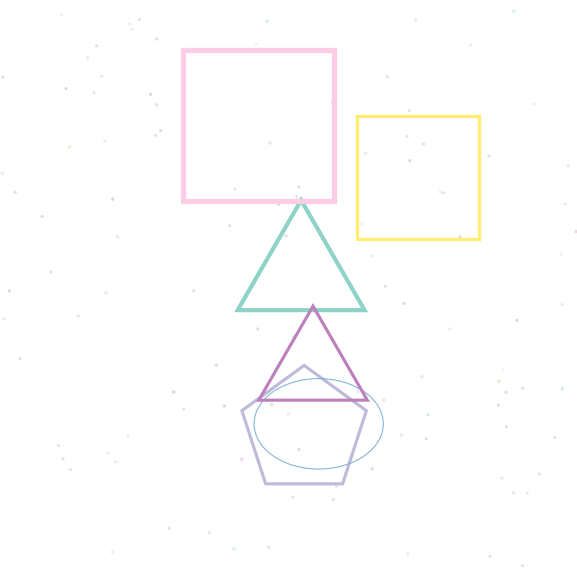[{"shape": "triangle", "thickness": 2, "radius": 0.63, "center": [0.521, 0.526]}, {"shape": "pentagon", "thickness": 1.5, "radius": 0.57, "center": [0.527, 0.253]}, {"shape": "oval", "thickness": 0.5, "radius": 0.56, "center": [0.552, 0.265]}, {"shape": "square", "thickness": 2.5, "radius": 0.65, "center": [0.448, 0.782]}, {"shape": "triangle", "thickness": 1.5, "radius": 0.54, "center": [0.542, 0.36]}, {"shape": "square", "thickness": 1.5, "radius": 0.53, "center": [0.724, 0.692]}]